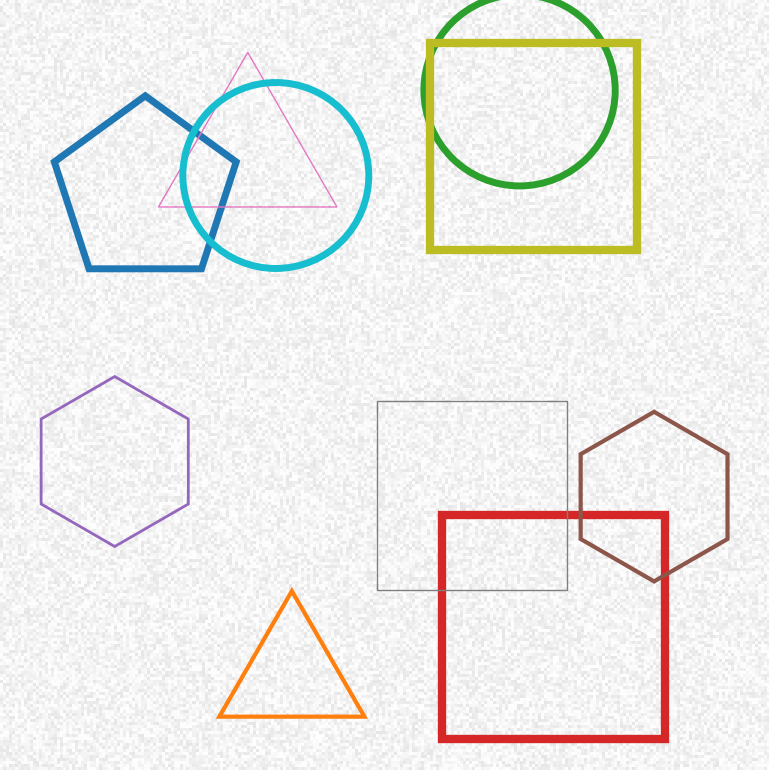[{"shape": "pentagon", "thickness": 2.5, "radius": 0.62, "center": [0.189, 0.751]}, {"shape": "triangle", "thickness": 1.5, "radius": 0.54, "center": [0.379, 0.124]}, {"shape": "circle", "thickness": 2.5, "radius": 0.62, "center": [0.675, 0.883]}, {"shape": "square", "thickness": 3, "radius": 0.73, "center": [0.719, 0.186]}, {"shape": "hexagon", "thickness": 1, "radius": 0.55, "center": [0.149, 0.401]}, {"shape": "hexagon", "thickness": 1.5, "radius": 0.55, "center": [0.849, 0.355]}, {"shape": "triangle", "thickness": 0.5, "radius": 0.67, "center": [0.322, 0.798]}, {"shape": "square", "thickness": 0.5, "radius": 0.61, "center": [0.613, 0.357]}, {"shape": "square", "thickness": 3, "radius": 0.67, "center": [0.693, 0.809]}, {"shape": "circle", "thickness": 2.5, "radius": 0.6, "center": [0.358, 0.772]}]